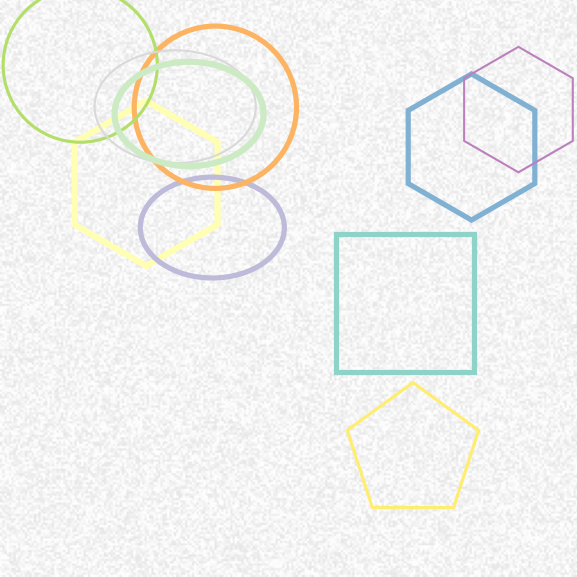[{"shape": "square", "thickness": 2.5, "radius": 0.6, "center": [0.701, 0.475]}, {"shape": "hexagon", "thickness": 3, "radius": 0.71, "center": [0.253, 0.682]}, {"shape": "oval", "thickness": 2.5, "radius": 0.62, "center": [0.368, 0.605]}, {"shape": "hexagon", "thickness": 2.5, "radius": 0.63, "center": [0.816, 0.745]}, {"shape": "circle", "thickness": 2.5, "radius": 0.7, "center": [0.373, 0.813]}, {"shape": "circle", "thickness": 1.5, "radius": 0.67, "center": [0.139, 0.886]}, {"shape": "oval", "thickness": 1, "radius": 0.7, "center": [0.303, 0.814]}, {"shape": "hexagon", "thickness": 1, "radius": 0.54, "center": [0.898, 0.809]}, {"shape": "oval", "thickness": 3, "radius": 0.65, "center": [0.327, 0.802]}, {"shape": "pentagon", "thickness": 1.5, "radius": 0.6, "center": [0.715, 0.217]}]